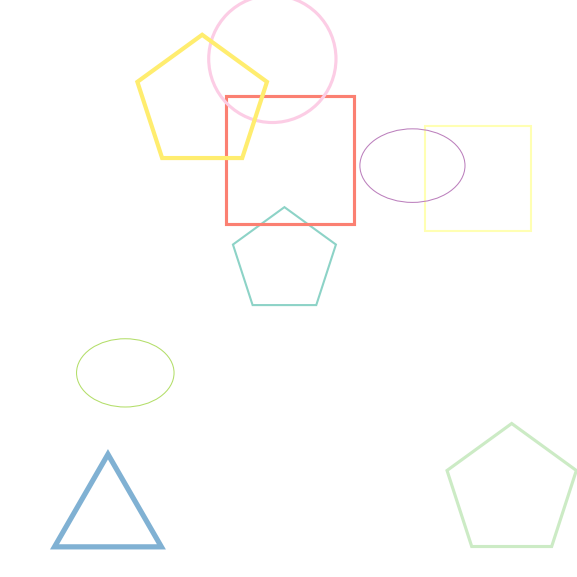[{"shape": "pentagon", "thickness": 1, "radius": 0.47, "center": [0.493, 0.547]}, {"shape": "square", "thickness": 1, "radius": 0.46, "center": [0.828, 0.69]}, {"shape": "square", "thickness": 1.5, "radius": 0.55, "center": [0.502, 0.722]}, {"shape": "triangle", "thickness": 2.5, "radius": 0.53, "center": [0.187, 0.106]}, {"shape": "oval", "thickness": 0.5, "radius": 0.42, "center": [0.217, 0.353]}, {"shape": "circle", "thickness": 1.5, "radius": 0.55, "center": [0.472, 0.897]}, {"shape": "oval", "thickness": 0.5, "radius": 0.46, "center": [0.714, 0.712]}, {"shape": "pentagon", "thickness": 1.5, "radius": 0.59, "center": [0.886, 0.148]}, {"shape": "pentagon", "thickness": 2, "radius": 0.59, "center": [0.35, 0.821]}]